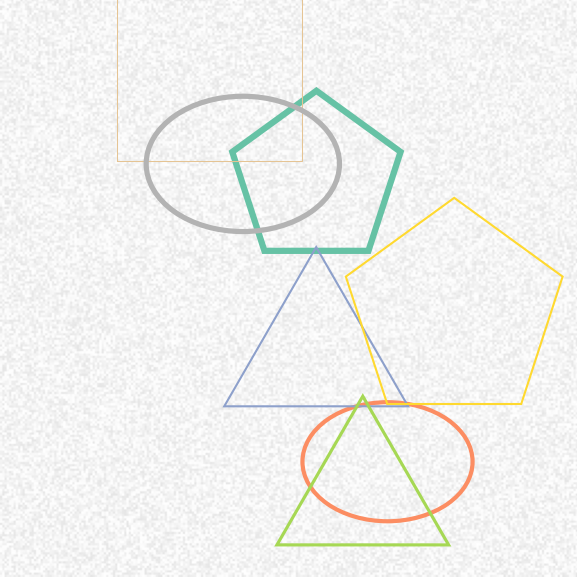[{"shape": "pentagon", "thickness": 3, "radius": 0.77, "center": [0.548, 0.689]}, {"shape": "oval", "thickness": 2, "radius": 0.74, "center": [0.671, 0.2]}, {"shape": "triangle", "thickness": 1, "radius": 0.92, "center": [0.547, 0.387]}, {"shape": "triangle", "thickness": 1.5, "radius": 0.86, "center": [0.628, 0.141]}, {"shape": "pentagon", "thickness": 1, "radius": 0.99, "center": [0.787, 0.459]}, {"shape": "square", "thickness": 0.5, "radius": 0.8, "center": [0.363, 0.881]}, {"shape": "oval", "thickness": 2.5, "radius": 0.84, "center": [0.42, 0.715]}]